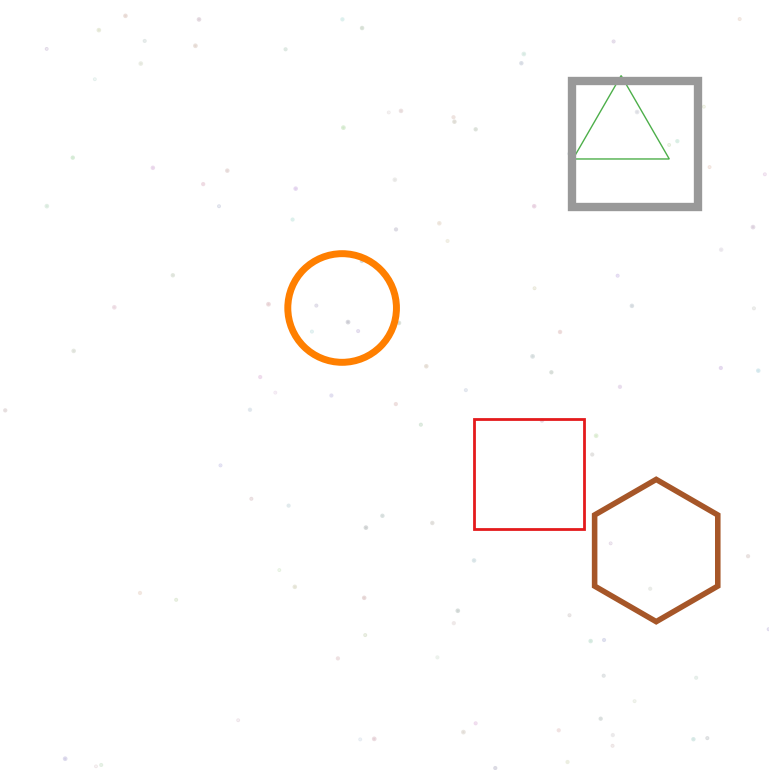[{"shape": "square", "thickness": 1, "radius": 0.36, "center": [0.687, 0.384]}, {"shape": "triangle", "thickness": 0.5, "radius": 0.36, "center": [0.807, 0.83]}, {"shape": "circle", "thickness": 2.5, "radius": 0.35, "center": [0.444, 0.6]}, {"shape": "hexagon", "thickness": 2, "radius": 0.46, "center": [0.852, 0.285]}, {"shape": "square", "thickness": 3, "radius": 0.41, "center": [0.825, 0.813]}]